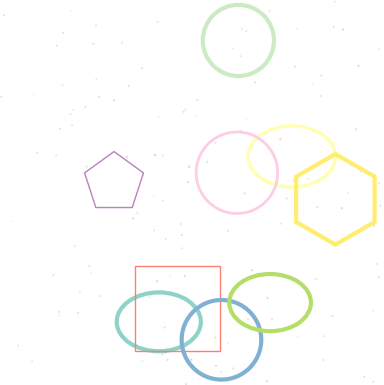[{"shape": "oval", "thickness": 3, "radius": 0.55, "center": [0.412, 0.164]}, {"shape": "oval", "thickness": 2.5, "radius": 0.57, "center": [0.758, 0.594]}, {"shape": "square", "thickness": 1, "radius": 0.55, "center": [0.46, 0.198]}, {"shape": "circle", "thickness": 3, "radius": 0.52, "center": [0.575, 0.117]}, {"shape": "oval", "thickness": 3, "radius": 0.53, "center": [0.702, 0.214]}, {"shape": "circle", "thickness": 2, "radius": 0.53, "center": [0.615, 0.551]}, {"shape": "pentagon", "thickness": 1, "radius": 0.4, "center": [0.296, 0.526]}, {"shape": "circle", "thickness": 3, "radius": 0.46, "center": [0.619, 0.895]}, {"shape": "hexagon", "thickness": 3, "radius": 0.59, "center": [0.871, 0.482]}]